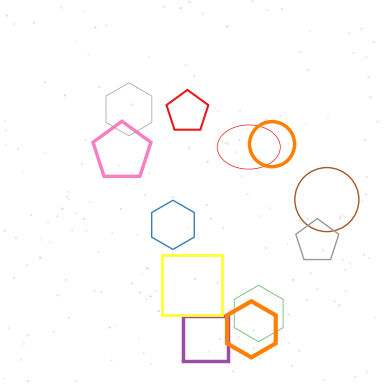[{"shape": "pentagon", "thickness": 1.5, "radius": 0.29, "center": [0.487, 0.709]}, {"shape": "oval", "thickness": 0.5, "radius": 0.41, "center": [0.646, 0.618]}, {"shape": "hexagon", "thickness": 1, "radius": 0.32, "center": [0.449, 0.416]}, {"shape": "hexagon", "thickness": 0.5, "radius": 0.37, "center": [0.672, 0.186]}, {"shape": "square", "thickness": 2.5, "radius": 0.29, "center": [0.534, 0.121]}, {"shape": "hexagon", "thickness": 3, "radius": 0.36, "center": [0.653, 0.145]}, {"shape": "circle", "thickness": 2.5, "radius": 0.29, "center": [0.707, 0.626]}, {"shape": "square", "thickness": 2, "radius": 0.39, "center": [0.499, 0.26]}, {"shape": "circle", "thickness": 1, "radius": 0.42, "center": [0.849, 0.482]}, {"shape": "pentagon", "thickness": 2.5, "radius": 0.4, "center": [0.317, 0.606]}, {"shape": "hexagon", "thickness": 0.5, "radius": 0.34, "center": [0.335, 0.716]}, {"shape": "pentagon", "thickness": 1, "radius": 0.29, "center": [0.824, 0.373]}]